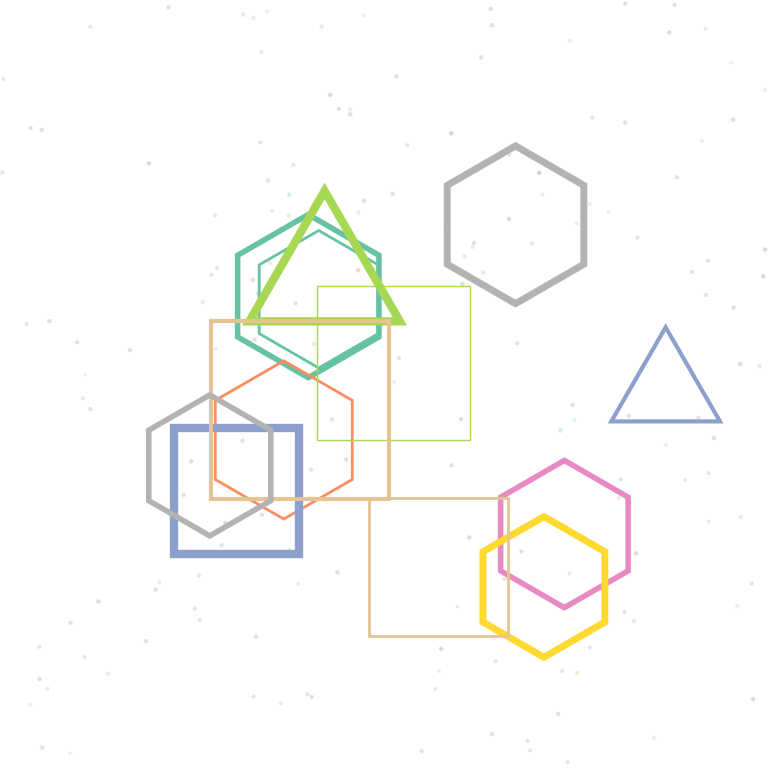[{"shape": "hexagon", "thickness": 1, "radius": 0.45, "center": [0.414, 0.611]}, {"shape": "hexagon", "thickness": 2, "radius": 0.53, "center": [0.4, 0.615]}, {"shape": "hexagon", "thickness": 1, "radius": 0.51, "center": [0.369, 0.429]}, {"shape": "square", "thickness": 3, "radius": 0.41, "center": [0.307, 0.362]}, {"shape": "triangle", "thickness": 1.5, "radius": 0.41, "center": [0.864, 0.493]}, {"shape": "hexagon", "thickness": 2, "radius": 0.48, "center": [0.733, 0.306]}, {"shape": "square", "thickness": 0.5, "radius": 0.5, "center": [0.511, 0.529]}, {"shape": "triangle", "thickness": 3, "radius": 0.56, "center": [0.422, 0.639]}, {"shape": "hexagon", "thickness": 2.5, "radius": 0.46, "center": [0.706, 0.238]}, {"shape": "square", "thickness": 1.5, "radius": 0.58, "center": [0.389, 0.468]}, {"shape": "square", "thickness": 1, "radius": 0.45, "center": [0.569, 0.263]}, {"shape": "hexagon", "thickness": 2.5, "radius": 0.51, "center": [0.67, 0.708]}, {"shape": "hexagon", "thickness": 2, "radius": 0.46, "center": [0.272, 0.396]}]